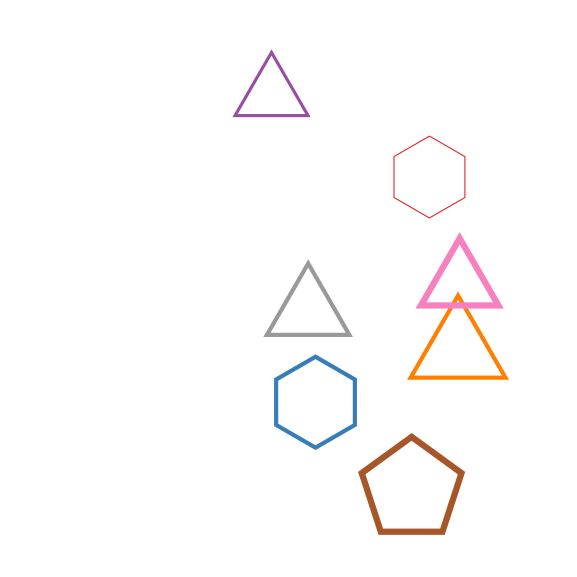[{"shape": "hexagon", "thickness": 0.5, "radius": 0.35, "center": [0.744, 0.693]}, {"shape": "hexagon", "thickness": 2, "radius": 0.39, "center": [0.546, 0.303]}, {"shape": "triangle", "thickness": 1.5, "radius": 0.36, "center": [0.47, 0.835]}, {"shape": "triangle", "thickness": 2, "radius": 0.47, "center": [0.793, 0.393]}, {"shape": "pentagon", "thickness": 3, "radius": 0.45, "center": [0.713, 0.152]}, {"shape": "triangle", "thickness": 3, "radius": 0.39, "center": [0.796, 0.509]}, {"shape": "triangle", "thickness": 2, "radius": 0.41, "center": [0.534, 0.46]}]